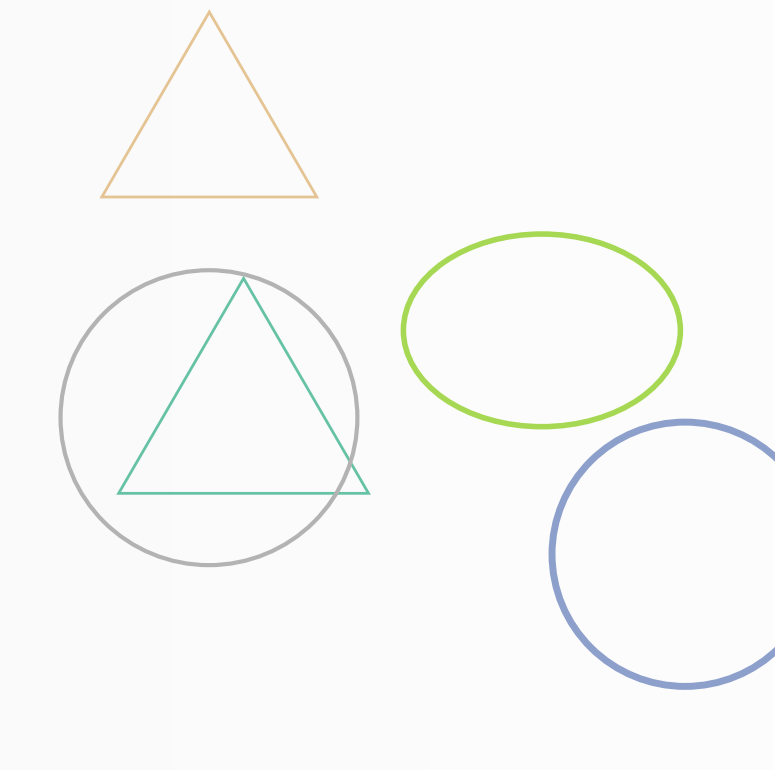[{"shape": "triangle", "thickness": 1, "radius": 0.93, "center": [0.314, 0.452]}, {"shape": "circle", "thickness": 2.5, "radius": 0.86, "center": [0.884, 0.28]}, {"shape": "oval", "thickness": 2, "radius": 0.89, "center": [0.699, 0.571]}, {"shape": "triangle", "thickness": 1, "radius": 0.8, "center": [0.27, 0.824]}, {"shape": "circle", "thickness": 1.5, "radius": 0.96, "center": [0.27, 0.458]}]